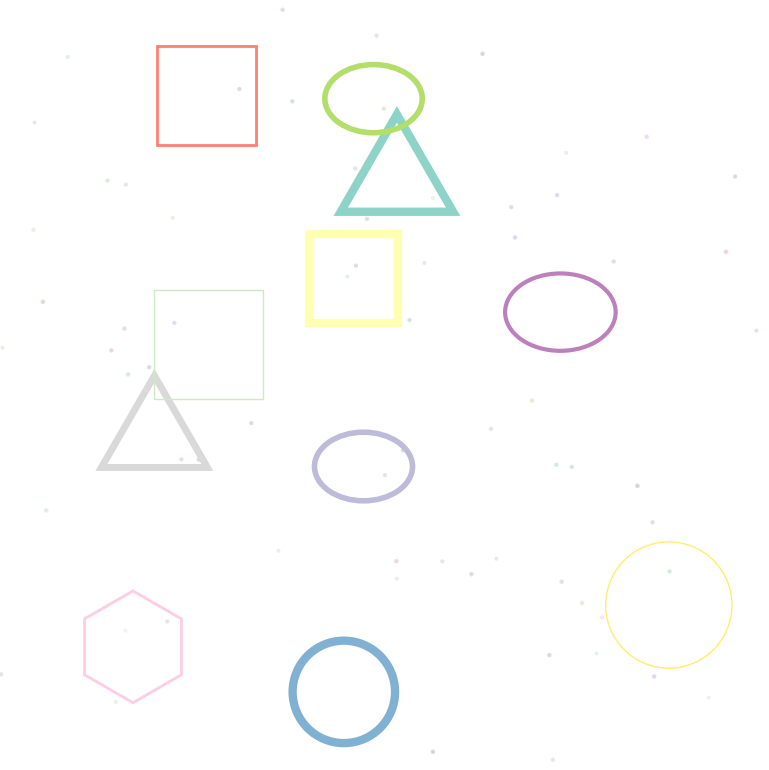[{"shape": "triangle", "thickness": 3, "radius": 0.42, "center": [0.515, 0.767]}, {"shape": "square", "thickness": 3, "radius": 0.29, "center": [0.46, 0.638]}, {"shape": "oval", "thickness": 2, "radius": 0.32, "center": [0.472, 0.394]}, {"shape": "square", "thickness": 1, "radius": 0.32, "center": [0.268, 0.876]}, {"shape": "circle", "thickness": 3, "radius": 0.33, "center": [0.447, 0.101]}, {"shape": "oval", "thickness": 2, "radius": 0.32, "center": [0.485, 0.872]}, {"shape": "hexagon", "thickness": 1, "radius": 0.36, "center": [0.173, 0.16]}, {"shape": "triangle", "thickness": 2.5, "radius": 0.4, "center": [0.201, 0.433]}, {"shape": "oval", "thickness": 1.5, "radius": 0.36, "center": [0.728, 0.595]}, {"shape": "square", "thickness": 0.5, "radius": 0.36, "center": [0.271, 0.553]}, {"shape": "circle", "thickness": 0.5, "radius": 0.41, "center": [0.869, 0.214]}]